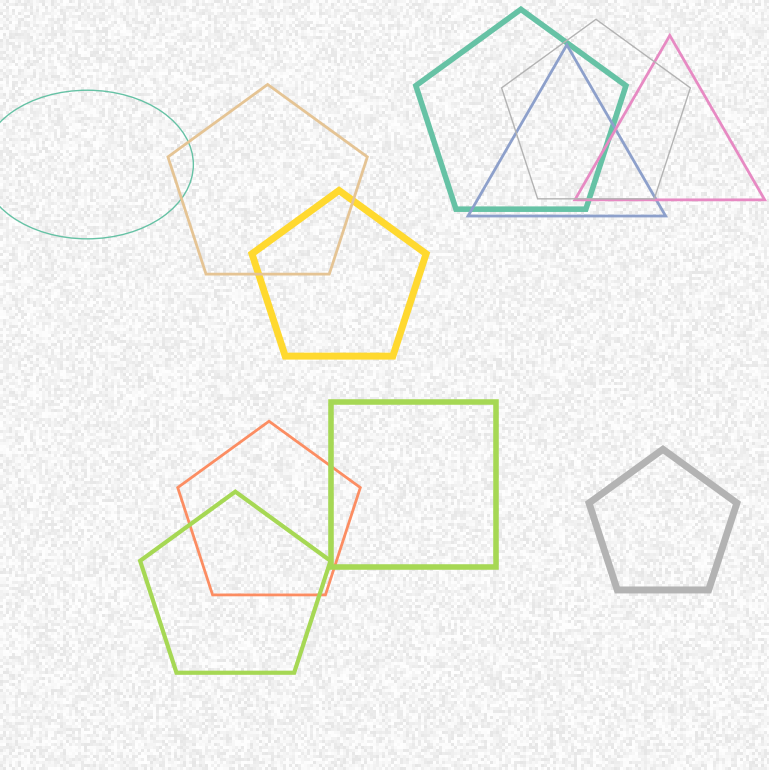[{"shape": "pentagon", "thickness": 2, "radius": 0.72, "center": [0.676, 0.844]}, {"shape": "oval", "thickness": 0.5, "radius": 0.69, "center": [0.113, 0.786]}, {"shape": "pentagon", "thickness": 1, "radius": 0.62, "center": [0.349, 0.328]}, {"shape": "triangle", "thickness": 1, "radius": 0.74, "center": [0.736, 0.794]}, {"shape": "triangle", "thickness": 1, "radius": 0.71, "center": [0.87, 0.812]}, {"shape": "pentagon", "thickness": 1.5, "radius": 0.65, "center": [0.306, 0.231]}, {"shape": "square", "thickness": 2, "radius": 0.54, "center": [0.537, 0.371]}, {"shape": "pentagon", "thickness": 2.5, "radius": 0.59, "center": [0.44, 0.634]}, {"shape": "pentagon", "thickness": 1, "radius": 0.68, "center": [0.348, 0.754]}, {"shape": "pentagon", "thickness": 0.5, "radius": 0.64, "center": [0.774, 0.846]}, {"shape": "pentagon", "thickness": 2.5, "radius": 0.5, "center": [0.861, 0.316]}]